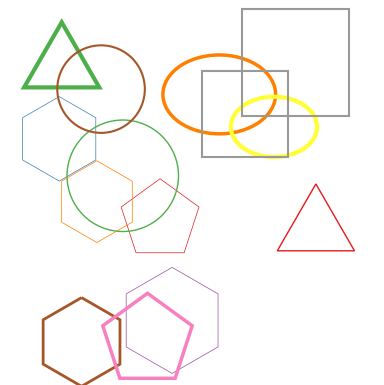[{"shape": "triangle", "thickness": 1, "radius": 0.58, "center": [0.82, 0.406]}, {"shape": "pentagon", "thickness": 0.5, "radius": 0.53, "center": [0.416, 0.429]}, {"shape": "hexagon", "thickness": 0.5, "radius": 0.55, "center": [0.154, 0.639]}, {"shape": "circle", "thickness": 1, "radius": 0.72, "center": [0.319, 0.543]}, {"shape": "triangle", "thickness": 3, "radius": 0.56, "center": [0.16, 0.829]}, {"shape": "hexagon", "thickness": 0.5, "radius": 0.69, "center": [0.447, 0.168]}, {"shape": "oval", "thickness": 2.5, "radius": 0.73, "center": [0.569, 0.755]}, {"shape": "hexagon", "thickness": 0.5, "radius": 0.53, "center": [0.252, 0.476]}, {"shape": "oval", "thickness": 3, "radius": 0.56, "center": [0.712, 0.67]}, {"shape": "hexagon", "thickness": 2, "radius": 0.58, "center": [0.212, 0.112]}, {"shape": "circle", "thickness": 1.5, "radius": 0.57, "center": [0.262, 0.769]}, {"shape": "pentagon", "thickness": 2.5, "radius": 0.61, "center": [0.383, 0.116]}, {"shape": "square", "thickness": 1.5, "radius": 0.56, "center": [0.636, 0.703]}, {"shape": "square", "thickness": 1.5, "radius": 0.7, "center": [0.768, 0.837]}]